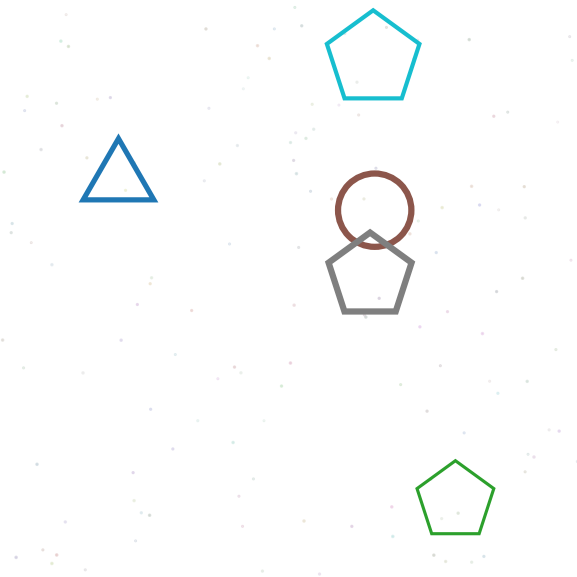[{"shape": "triangle", "thickness": 2.5, "radius": 0.35, "center": [0.205, 0.688]}, {"shape": "pentagon", "thickness": 1.5, "radius": 0.35, "center": [0.789, 0.131]}, {"shape": "circle", "thickness": 3, "radius": 0.32, "center": [0.649, 0.635]}, {"shape": "pentagon", "thickness": 3, "radius": 0.38, "center": [0.641, 0.521]}, {"shape": "pentagon", "thickness": 2, "radius": 0.42, "center": [0.646, 0.897]}]